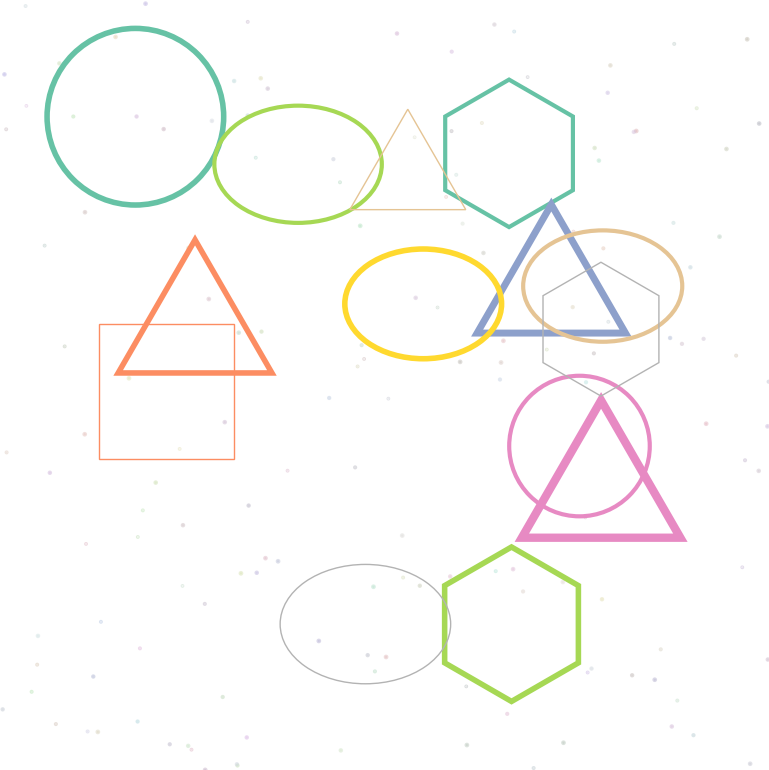[{"shape": "hexagon", "thickness": 1.5, "radius": 0.48, "center": [0.661, 0.801]}, {"shape": "circle", "thickness": 2, "radius": 0.57, "center": [0.176, 0.848]}, {"shape": "square", "thickness": 0.5, "radius": 0.44, "center": [0.216, 0.492]}, {"shape": "triangle", "thickness": 2, "radius": 0.58, "center": [0.253, 0.573]}, {"shape": "triangle", "thickness": 2.5, "radius": 0.56, "center": [0.716, 0.623]}, {"shape": "circle", "thickness": 1.5, "radius": 0.46, "center": [0.753, 0.421]}, {"shape": "triangle", "thickness": 3, "radius": 0.59, "center": [0.781, 0.361]}, {"shape": "hexagon", "thickness": 2, "radius": 0.5, "center": [0.664, 0.189]}, {"shape": "oval", "thickness": 1.5, "radius": 0.54, "center": [0.387, 0.787]}, {"shape": "oval", "thickness": 2, "radius": 0.51, "center": [0.55, 0.605]}, {"shape": "oval", "thickness": 1.5, "radius": 0.52, "center": [0.783, 0.628]}, {"shape": "triangle", "thickness": 0.5, "radius": 0.43, "center": [0.53, 0.771]}, {"shape": "hexagon", "thickness": 0.5, "radius": 0.43, "center": [0.78, 0.573]}, {"shape": "oval", "thickness": 0.5, "radius": 0.55, "center": [0.475, 0.189]}]